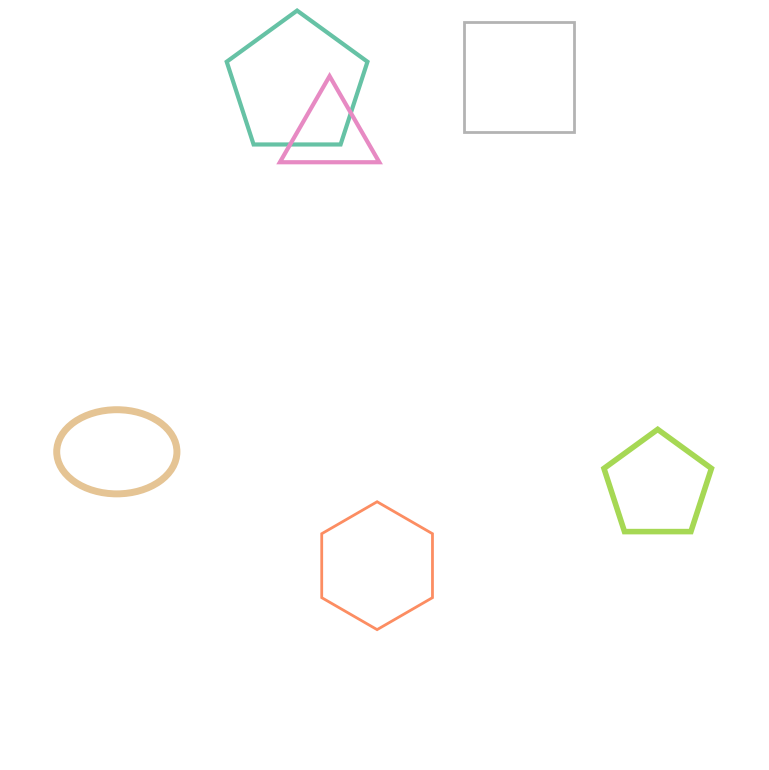[{"shape": "pentagon", "thickness": 1.5, "radius": 0.48, "center": [0.386, 0.89]}, {"shape": "hexagon", "thickness": 1, "radius": 0.42, "center": [0.49, 0.265]}, {"shape": "triangle", "thickness": 1.5, "radius": 0.37, "center": [0.428, 0.827]}, {"shape": "pentagon", "thickness": 2, "radius": 0.37, "center": [0.854, 0.369]}, {"shape": "oval", "thickness": 2.5, "radius": 0.39, "center": [0.152, 0.413]}, {"shape": "square", "thickness": 1, "radius": 0.36, "center": [0.674, 0.9]}]